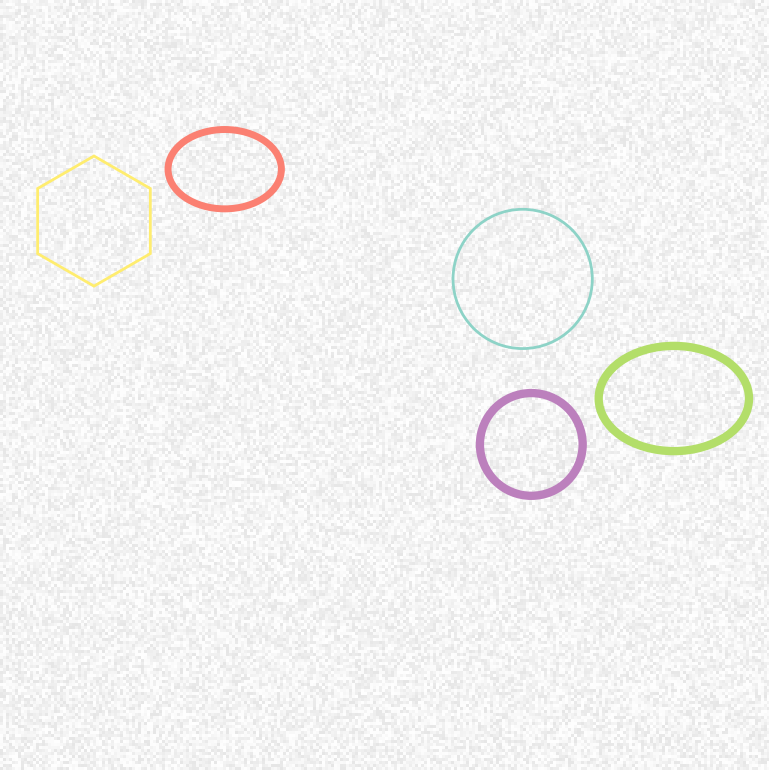[{"shape": "circle", "thickness": 1, "radius": 0.45, "center": [0.679, 0.638]}, {"shape": "oval", "thickness": 2.5, "radius": 0.37, "center": [0.292, 0.78]}, {"shape": "oval", "thickness": 3, "radius": 0.49, "center": [0.875, 0.482]}, {"shape": "circle", "thickness": 3, "radius": 0.33, "center": [0.69, 0.423]}, {"shape": "hexagon", "thickness": 1, "radius": 0.42, "center": [0.122, 0.713]}]